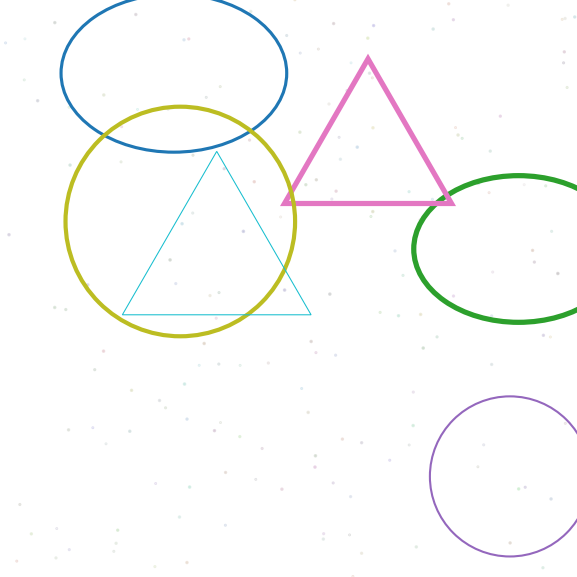[{"shape": "oval", "thickness": 1.5, "radius": 0.98, "center": [0.301, 0.872]}, {"shape": "oval", "thickness": 2.5, "radius": 0.91, "center": [0.898, 0.568]}, {"shape": "circle", "thickness": 1, "radius": 0.69, "center": [0.883, 0.174]}, {"shape": "triangle", "thickness": 2.5, "radius": 0.83, "center": [0.637, 0.73]}, {"shape": "circle", "thickness": 2, "radius": 0.99, "center": [0.312, 0.616]}, {"shape": "triangle", "thickness": 0.5, "radius": 0.94, "center": [0.375, 0.548]}]